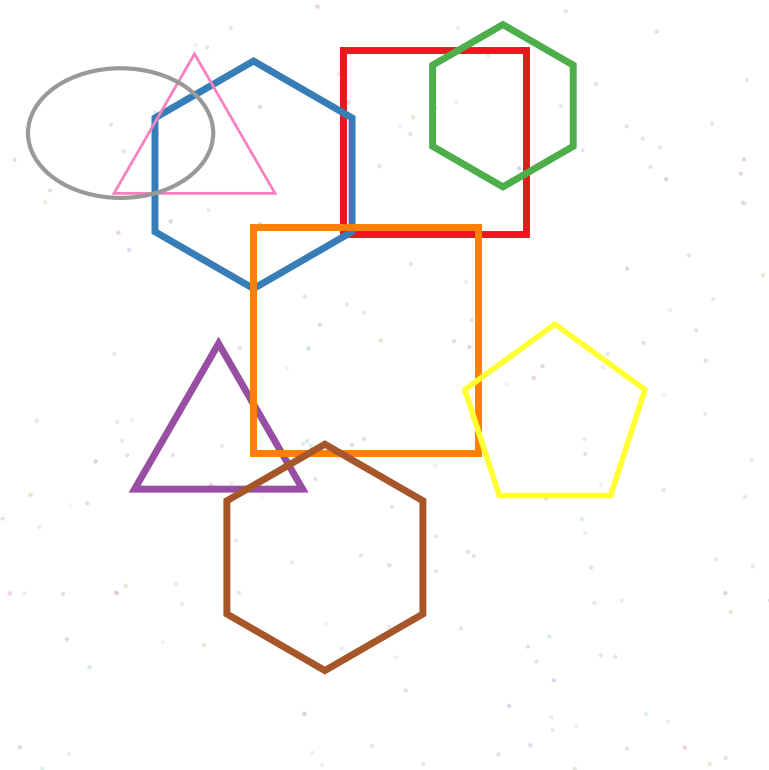[{"shape": "square", "thickness": 2.5, "radius": 0.6, "center": [0.564, 0.815]}, {"shape": "hexagon", "thickness": 2.5, "radius": 0.74, "center": [0.329, 0.773]}, {"shape": "hexagon", "thickness": 2.5, "radius": 0.53, "center": [0.653, 0.863]}, {"shape": "triangle", "thickness": 2.5, "radius": 0.63, "center": [0.284, 0.428]}, {"shape": "square", "thickness": 2.5, "radius": 0.73, "center": [0.475, 0.559]}, {"shape": "pentagon", "thickness": 2, "radius": 0.62, "center": [0.721, 0.456]}, {"shape": "hexagon", "thickness": 2.5, "radius": 0.73, "center": [0.422, 0.276]}, {"shape": "triangle", "thickness": 1, "radius": 0.6, "center": [0.253, 0.809]}, {"shape": "oval", "thickness": 1.5, "radius": 0.6, "center": [0.157, 0.827]}]